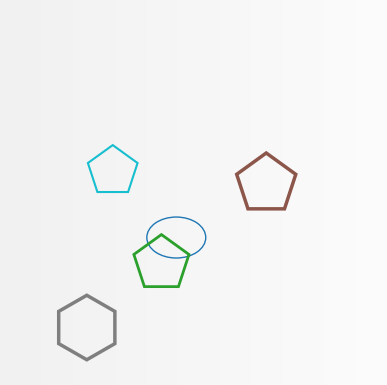[{"shape": "oval", "thickness": 1, "radius": 0.38, "center": [0.455, 0.383]}, {"shape": "pentagon", "thickness": 2, "radius": 0.37, "center": [0.417, 0.316]}, {"shape": "pentagon", "thickness": 2.5, "radius": 0.4, "center": [0.687, 0.522]}, {"shape": "hexagon", "thickness": 2.5, "radius": 0.42, "center": [0.224, 0.149]}, {"shape": "pentagon", "thickness": 1.5, "radius": 0.34, "center": [0.291, 0.556]}]